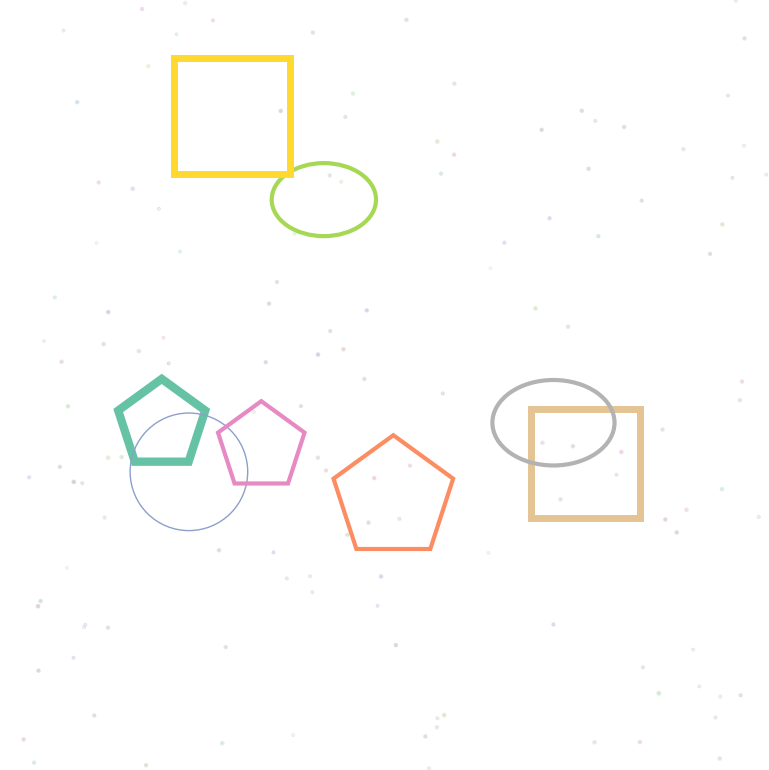[{"shape": "pentagon", "thickness": 3, "radius": 0.3, "center": [0.21, 0.449]}, {"shape": "pentagon", "thickness": 1.5, "radius": 0.41, "center": [0.511, 0.353]}, {"shape": "circle", "thickness": 0.5, "radius": 0.38, "center": [0.245, 0.387]}, {"shape": "pentagon", "thickness": 1.5, "radius": 0.3, "center": [0.339, 0.42]}, {"shape": "oval", "thickness": 1.5, "radius": 0.34, "center": [0.421, 0.741]}, {"shape": "square", "thickness": 2.5, "radius": 0.38, "center": [0.301, 0.85]}, {"shape": "square", "thickness": 2.5, "radius": 0.35, "center": [0.761, 0.398]}, {"shape": "oval", "thickness": 1.5, "radius": 0.4, "center": [0.719, 0.451]}]